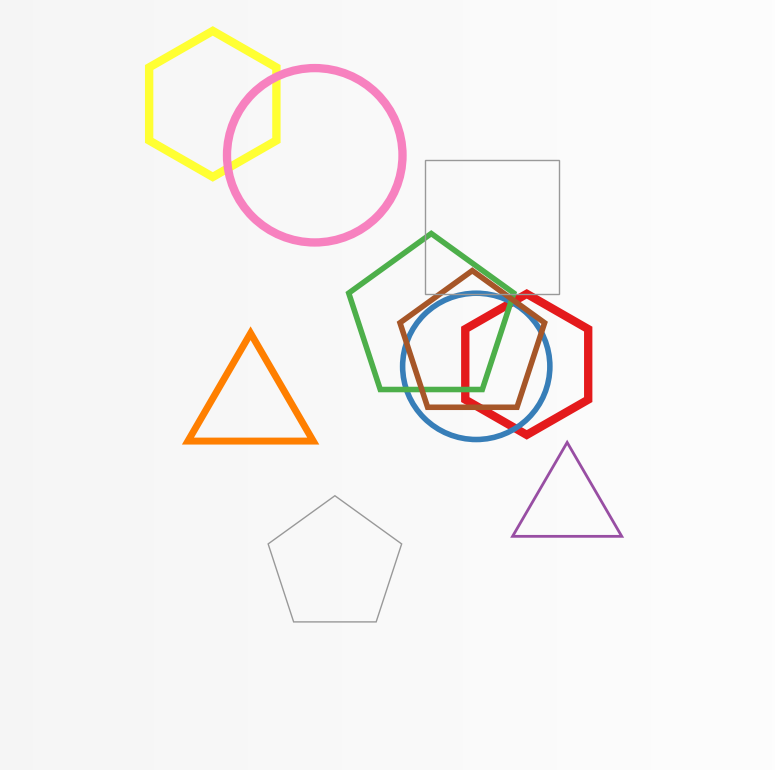[{"shape": "hexagon", "thickness": 3, "radius": 0.46, "center": [0.68, 0.527]}, {"shape": "circle", "thickness": 2, "radius": 0.47, "center": [0.615, 0.524]}, {"shape": "pentagon", "thickness": 2, "radius": 0.56, "center": [0.556, 0.585]}, {"shape": "triangle", "thickness": 1, "radius": 0.41, "center": [0.732, 0.344]}, {"shape": "triangle", "thickness": 2.5, "radius": 0.47, "center": [0.323, 0.474]}, {"shape": "hexagon", "thickness": 3, "radius": 0.47, "center": [0.275, 0.865]}, {"shape": "pentagon", "thickness": 2, "radius": 0.49, "center": [0.609, 0.55]}, {"shape": "circle", "thickness": 3, "radius": 0.57, "center": [0.406, 0.798]}, {"shape": "pentagon", "thickness": 0.5, "radius": 0.45, "center": [0.432, 0.266]}, {"shape": "square", "thickness": 0.5, "radius": 0.43, "center": [0.635, 0.705]}]